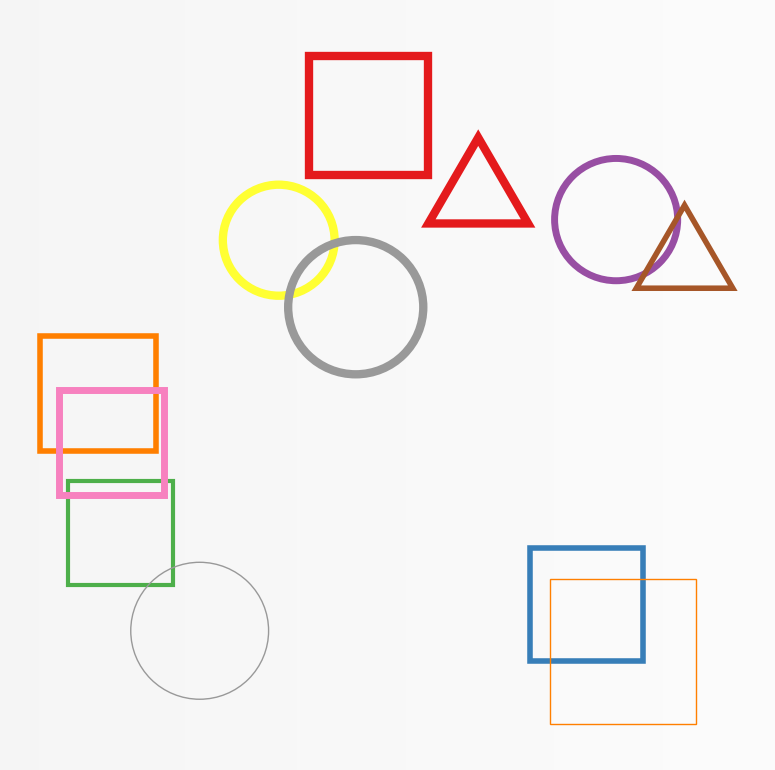[{"shape": "triangle", "thickness": 3, "radius": 0.37, "center": [0.617, 0.747]}, {"shape": "square", "thickness": 3, "radius": 0.39, "center": [0.475, 0.85]}, {"shape": "square", "thickness": 2, "radius": 0.37, "center": [0.757, 0.215]}, {"shape": "square", "thickness": 1.5, "radius": 0.34, "center": [0.156, 0.308]}, {"shape": "circle", "thickness": 2.5, "radius": 0.4, "center": [0.795, 0.715]}, {"shape": "square", "thickness": 2, "radius": 0.37, "center": [0.127, 0.489]}, {"shape": "square", "thickness": 0.5, "radius": 0.47, "center": [0.804, 0.154]}, {"shape": "circle", "thickness": 3, "radius": 0.36, "center": [0.36, 0.688]}, {"shape": "triangle", "thickness": 2, "radius": 0.36, "center": [0.883, 0.662]}, {"shape": "square", "thickness": 2.5, "radius": 0.34, "center": [0.144, 0.425]}, {"shape": "circle", "thickness": 0.5, "radius": 0.44, "center": [0.258, 0.181]}, {"shape": "circle", "thickness": 3, "radius": 0.44, "center": [0.459, 0.601]}]